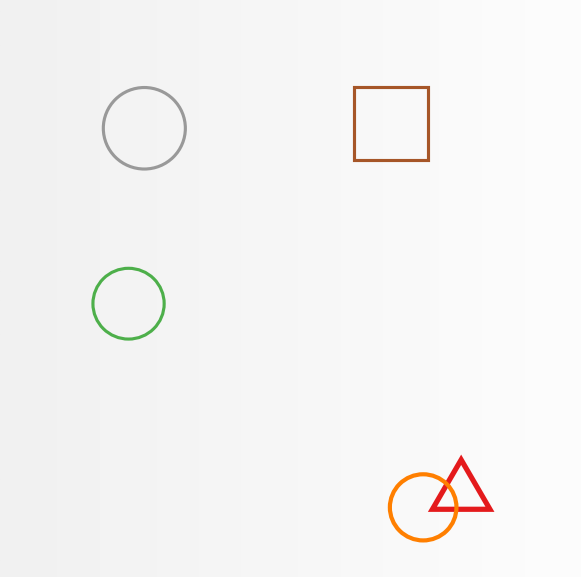[{"shape": "triangle", "thickness": 2.5, "radius": 0.29, "center": [0.793, 0.146]}, {"shape": "circle", "thickness": 1.5, "radius": 0.31, "center": [0.221, 0.473]}, {"shape": "circle", "thickness": 2, "radius": 0.29, "center": [0.728, 0.121]}, {"shape": "square", "thickness": 1.5, "radius": 0.32, "center": [0.672, 0.785]}, {"shape": "circle", "thickness": 1.5, "radius": 0.35, "center": [0.248, 0.777]}]